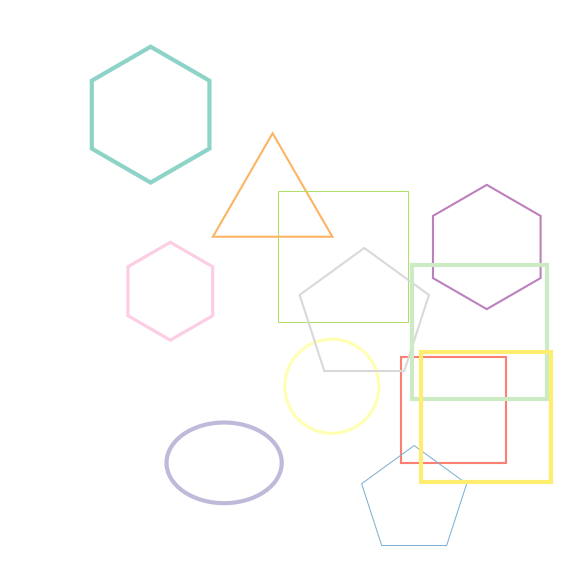[{"shape": "hexagon", "thickness": 2, "radius": 0.59, "center": [0.261, 0.801]}, {"shape": "circle", "thickness": 1.5, "radius": 0.41, "center": [0.575, 0.33]}, {"shape": "oval", "thickness": 2, "radius": 0.5, "center": [0.388, 0.198]}, {"shape": "square", "thickness": 1, "radius": 0.46, "center": [0.786, 0.29]}, {"shape": "pentagon", "thickness": 0.5, "radius": 0.48, "center": [0.717, 0.132]}, {"shape": "triangle", "thickness": 1, "radius": 0.6, "center": [0.472, 0.649]}, {"shape": "square", "thickness": 0.5, "radius": 0.56, "center": [0.594, 0.555]}, {"shape": "hexagon", "thickness": 1.5, "radius": 0.42, "center": [0.295, 0.495]}, {"shape": "pentagon", "thickness": 1, "radius": 0.59, "center": [0.631, 0.452]}, {"shape": "hexagon", "thickness": 1, "radius": 0.54, "center": [0.843, 0.571]}, {"shape": "square", "thickness": 2, "radius": 0.58, "center": [0.83, 0.423]}, {"shape": "square", "thickness": 2, "radius": 0.56, "center": [0.841, 0.277]}]